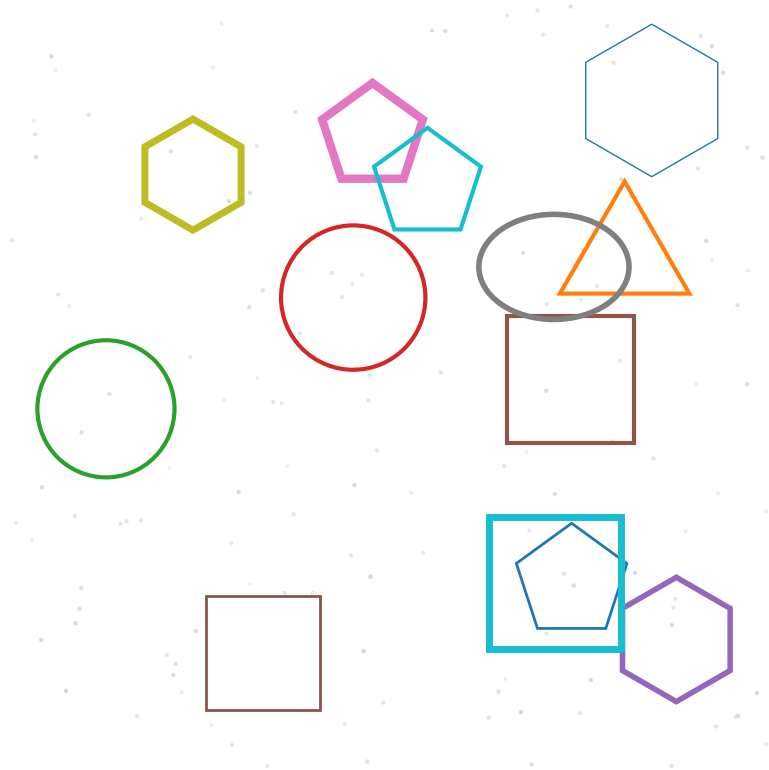[{"shape": "hexagon", "thickness": 0.5, "radius": 0.49, "center": [0.846, 0.87]}, {"shape": "pentagon", "thickness": 1, "radius": 0.38, "center": [0.742, 0.245]}, {"shape": "triangle", "thickness": 1.5, "radius": 0.49, "center": [0.811, 0.667]}, {"shape": "circle", "thickness": 1.5, "radius": 0.45, "center": [0.138, 0.469]}, {"shape": "circle", "thickness": 1.5, "radius": 0.47, "center": [0.459, 0.614]}, {"shape": "hexagon", "thickness": 2, "radius": 0.4, "center": [0.878, 0.17]}, {"shape": "square", "thickness": 1.5, "radius": 0.41, "center": [0.741, 0.507]}, {"shape": "square", "thickness": 1, "radius": 0.37, "center": [0.341, 0.152]}, {"shape": "pentagon", "thickness": 3, "radius": 0.34, "center": [0.484, 0.824]}, {"shape": "oval", "thickness": 2, "radius": 0.49, "center": [0.719, 0.653]}, {"shape": "hexagon", "thickness": 2.5, "radius": 0.36, "center": [0.251, 0.773]}, {"shape": "pentagon", "thickness": 1.5, "radius": 0.36, "center": [0.555, 0.761]}, {"shape": "square", "thickness": 2.5, "radius": 0.43, "center": [0.721, 0.243]}]